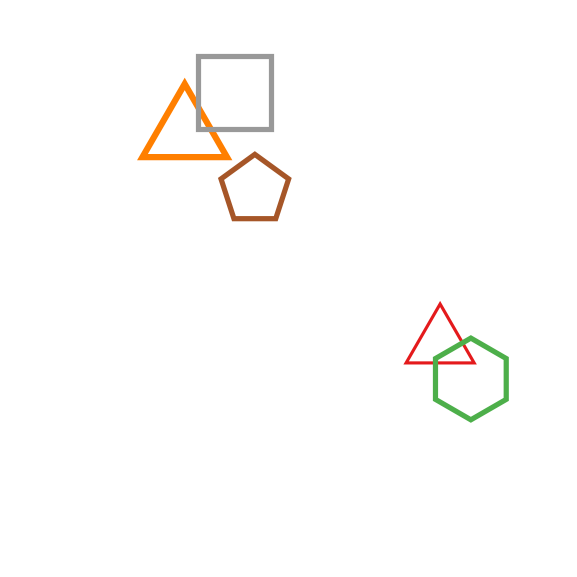[{"shape": "triangle", "thickness": 1.5, "radius": 0.34, "center": [0.762, 0.405]}, {"shape": "hexagon", "thickness": 2.5, "radius": 0.35, "center": [0.815, 0.343]}, {"shape": "triangle", "thickness": 3, "radius": 0.42, "center": [0.32, 0.769]}, {"shape": "pentagon", "thickness": 2.5, "radius": 0.31, "center": [0.441, 0.67]}, {"shape": "square", "thickness": 2.5, "radius": 0.32, "center": [0.406, 0.838]}]